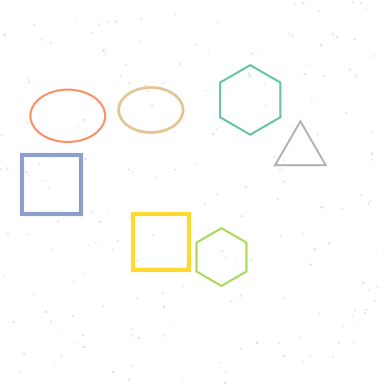[{"shape": "hexagon", "thickness": 1.5, "radius": 0.45, "center": [0.65, 0.741]}, {"shape": "oval", "thickness": 1.5, "radius": 0.49, "center": [0.176, 0.699]}, {"shape": "square", "thickness": 3, "radius": 0.38, "center": [0.133, 0.522]}, {"shape": "hexagon", "thickness": 1.5, "radius": 0.37, "center": [0.575, 0.332]}, {"shape": "square", "thickness": 3, "radius": 0.37, "center": [0.419, 0.371]}, {"shape": "oval", "thickness": 2, "radius": 0.42, "center": [0.392, 0.714]}, {"shape": "triangle", "thickness": 1.5, "radius": 0.38, "center": [0.78, 0.609]}]